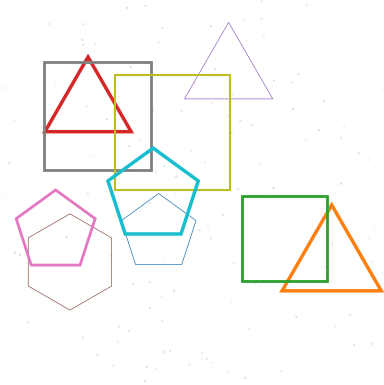[{"shape": "pentagon", "thickness": 0.5, "radius": 0.51, "center": [0.412, 0.395]}, {"shape": "triangle", "thickness": 2.5, "radius": 0.74, "center": [0.862, 0.319]}, {"shape": "square", "thickness": 2, "radius": 0.55, "center": [0.74, 0.381]}, {"shape": "triangle", "thickness": 2.5, "radius": 0.65, "center": [0.229, 0.723]}, {"shape": "triangle", "thickness": 0.5, "radius": 0.66, "center": [0.594, 0.809]}, {"shape": "hexagon", "thickness": 0.5, "radius": 0.63, "center": [0.182, 0.32]}, {"shape": "pentagon", "thickness": 2, "radius": 0.54, "center": [0.145, 0.399]}, {"shape": "square", "thickness": 2, "radius": 0.7, "center": [0.254, 0.699]}, {"shape": "square", "thickness": 1.5, "radius": 0.74, "center": [0.448, 0.656]}, {"shape": "pentagon", "thickness": 2.5, "radius": 0.62, "center": [0.398, 0.492]}]